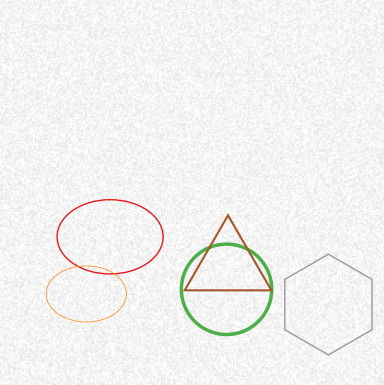[{"shape": "oval", "thickness": 1, "radius": 0.69, "center": [0.286, 0.385]}, {"shape": "circle", "thickness": 2.5, "radius": 0.59, "center": [0.588, 0.249]}, {"shape": "oval", "thickness": 0.5, "radius": 0.52, "center": [0.224, 0.237]}, {"shape": "triangle", "thickness": 1.5, "radius": 0.65, "center": [0.592, 0.311]}, {"shape": "hexagon", "thickness": 1, "radius": 0.65, "center": [0.853, 0.209]}]